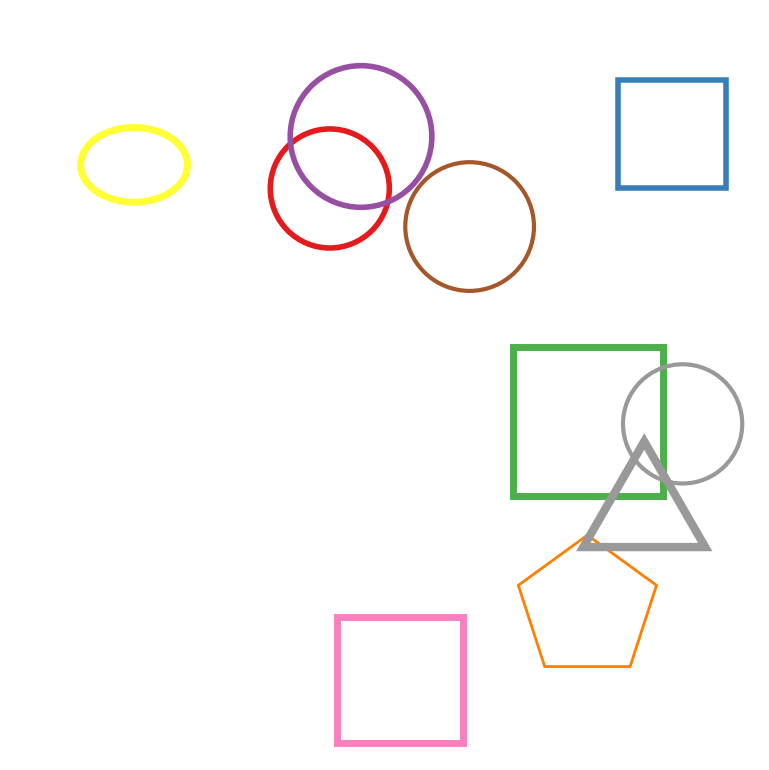[{"shape": "circle", "thickness": 2, "radius": 0.39, "center": [0.428, 0.755]}, {"shape": "square", "thickness": 2, "radius": 0.35, "center": [0.873, 0.826]}, {"shape": "square", "thickness": 2.5, "radius": 0.48, "center": [0.764, 0.452]}, {"shape": "circle", "thickness": 2, "radius": 0.46, "center": [0.469, 0.823]}, {"shape": "pentagon", "thickness": 1, "radius": 0.47, "center": [0.763, 0.211]}, {"shape": "oval", "thickness": 2.5, "radius": 0.35, "center": [0.174, 0.786]}, {"shape": "circle", "thickness": 1.5, "radius": 0.42, "center": [0.61, 0.706]}, {"shape": "square", "thickness": 2.5, "radius": 0.41, "center": [0.52, 0.117]}, {"shape": "circle", "thickness": 1.5, "radius": 0.39, "center": [0.887, 0.449]}, {"shape": "triangle", "thickness": 3, "radius": 0.46, "center": [0.837, 0.335]}]